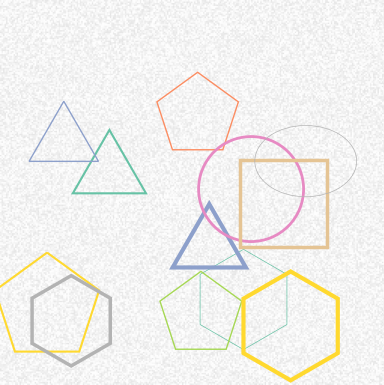[{"shape": "hexagon", "thickness": 0.5, "radius": 0.65, "center": [0.633, 0.222]}, {"shape": "triangle", "thickness": 1.5, "radius": 0.55, "center": [0.284, 0.553]}, {"shape": "pentagon", "thickness": 1, "radius": 0.56, "center": [0.513, 0.701]}, {"shape": "triangle", "thickness": 3, "radius": 0.55, "center": [0.544, 0.36]}, {"shape": "triangle", "thickness": 1, "radius": 0.52, "center": [0.166, 0.633]}, {"shape": "circle", "thickness": 2, "radius": 0.68, "center": [0.652, 0.509]}, {"shape": "pentagon", "thickness": 1, "radius": 0.56, "center": [0.522, 0.183]}, {"shape": "hexagon", "thickness": 3, "radius": 0.71, "center": [0.755, 0.153]}, {"shape": "pentagon", "thickness": 1.5, "radius": 0.71, "center": [0.122, 0.202]}, {"shape": "square", "thickness": 2.5, "radius": 0.56, "center": [0.736, 0.473]}, {"shape": "oval", "thickness": 0.5, "radius": 0.66, "center": [0.794, 0.582]}, {"shape": "hexagon", "thickness": 2.5, "radius": 0.59, "center": [0.185, 0.167]}]